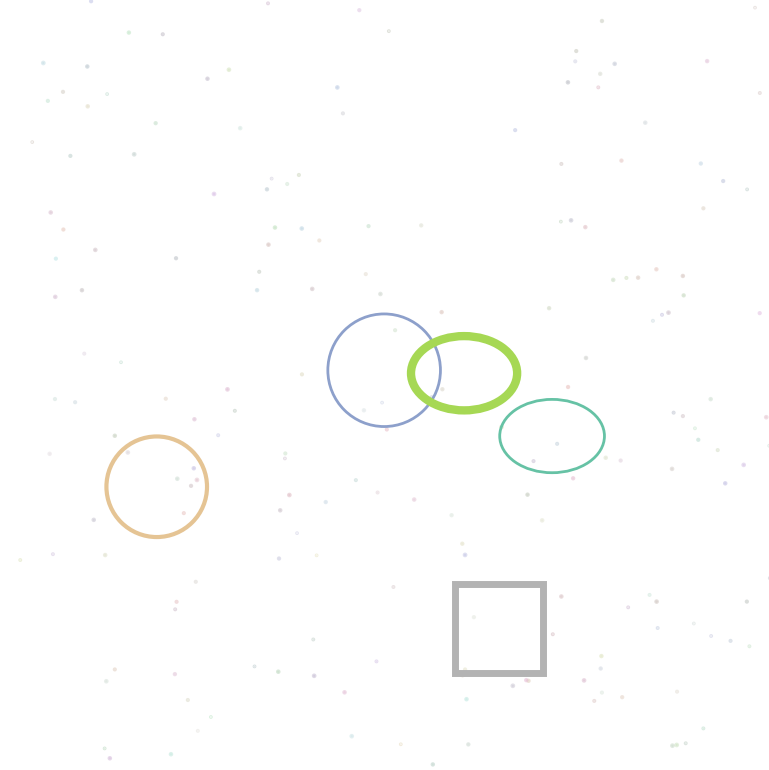[{"shape": "oval", "thickness": 1, "radius": 0.34, "center": [0.717, 0.434]}, {"shape": "circle", "thickness": 1, "radius": 0.37, "center": [0.499, 0.519]}, {"shape": "oval", "thickness": 3, "radius": 0.34, "center": [0.603, 0.515]}, {"shape": "circle", "thickness": 1.5, "radius": 0.33, "center": [0.204, 0.368]}, {"shape": "square", "thickness": 2.5, "radius": 0.29, "center": [0.648, 0.184]}]